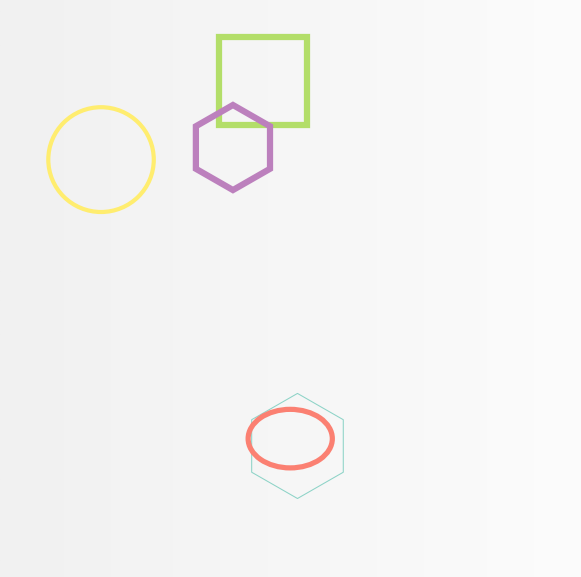[{"shape": "hexagon", "thickness": 0.5, "radius": 0.45, "center": [0.512, 0.227]}, {"shape": "oval", "thickness": 2.5, "radius": 0.36, "center": [0.499, 0.24]}, {"shape": "square", "thickness": 3, "radius": 0.38, "center": [0.453, 0.859]}, {"shape": "hexagon", "thickness": 3, "radius": 0.37, "center": [0.401, 0.744]}, {"shape": "circle", "thickness": 2, "radius": 0.45, "center": [0.174, 0.723]}]